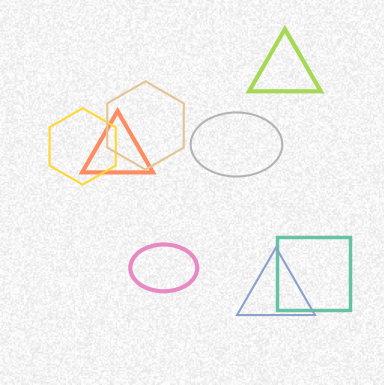[{"shape": "square", "thickness": 2.5, "radius": 0.47, "center": [0.815, 0.29]}, {"shape": "triangle", "thickness": 3, "radius": 0.53, "center": [0.305, 0.605]}, {"shape": "triangle", "thickness": 1.5, "radius": 0.58, "center": [0.717, 0.24]}, {"shape": "oval", "thickness": 3, "radius": 0.43, "center": [0.425, 0.304]}, {"shape": "triangle", "thickness": 3, "radius": 0.54, "center": [0.74, 0.817]}, {"shape": "hexagon", "thickness": 1.5, "radius": 0.5, "center": [0.215, 0.62]}, {"shape": "hexagon", "thickness": 1.5, "radius": 0.57, "center": [0.378, 0.674]}, {"shape": "oval", "thickness": 1.5, "radius": 0.59, "center": [0.614, 0.625]}]